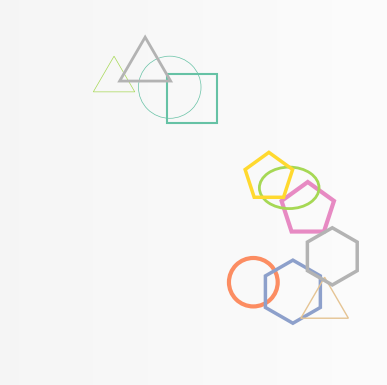[{"shape": "square", "thickness": 1.5, "radius": 0.32, "center": [0.495, 0.744]}, {"shape": "circle", "thickness": 0.5, "radius": 0.4, "center": [0.438, 0.773]}, {"shape": "circle", "thickness": 3, "radius": 0.31, "center": [0.654, 0.267]}, {"shape": "hexagon", "thickness": 2.5, "radius": 0.41, "center": [0.756, 0.242]}, {"shape": "pentagon", "thickness": 3, "radius": 0.36, "center": [0.794, 0.456]}, {"shape": "oval", "thickness": 2, "radius": 0.38, "center": [0.746, 0.512]}, {"shape": "triangle", "thickness": 0.5, "radius": 0.31, "center": [0.294, 0.792]}, {"shape": "pentagon", "thickness": 2.5, "radius": 0.32, "center": [0.694, 0.54]}, {"shape": "triangle", "thickness": 1, "radius": 0.35, "center": [0.838, 0.209]}, {"shape": "triangle", "thickness": 2, "radius": 0.38, "center": [0.375, 0.827]}, {"shape": "hexagon", "thickness": 2.5, "radius": 0.37, "center": [0.858, 0.334]}]